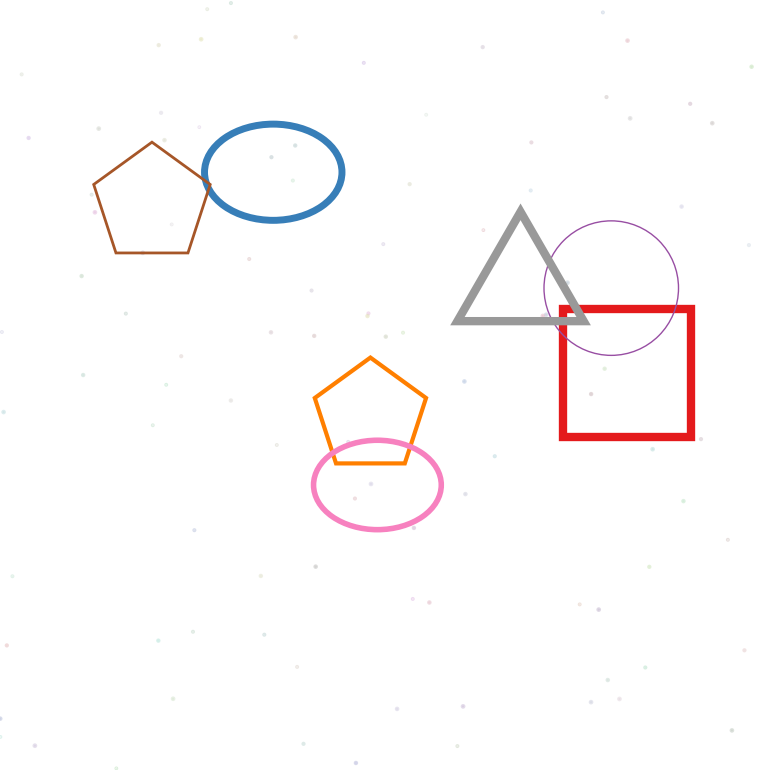[{"shape": "square", "thickness": 3, "radius": 0.42, "center": [0.815, 0.516]}, {"shape": "oval", "thickness": 2.5, "radius": 0.45, "center": [0.355, 0.776]}, {"shape": "circle", "thickness": 0.5, "radius": 0.44, "center": [0.794, 0.626]}, {"shape": "pentagon", "thickness": 1.5, "radius": 0.38, "center": [0.481, 0.46]}, {"shape": "pentagon", "thickness": 1, "radius": 0.4, "center": [0.197, 0.736]}, {"shape": "oval", "thickness": 2, "radius": 0.41, "center": [0.49, 0.37]}, {"shape": "triangle", "thickness": 3, "radius": 0.47, "center": [0.676, 0.63]}]